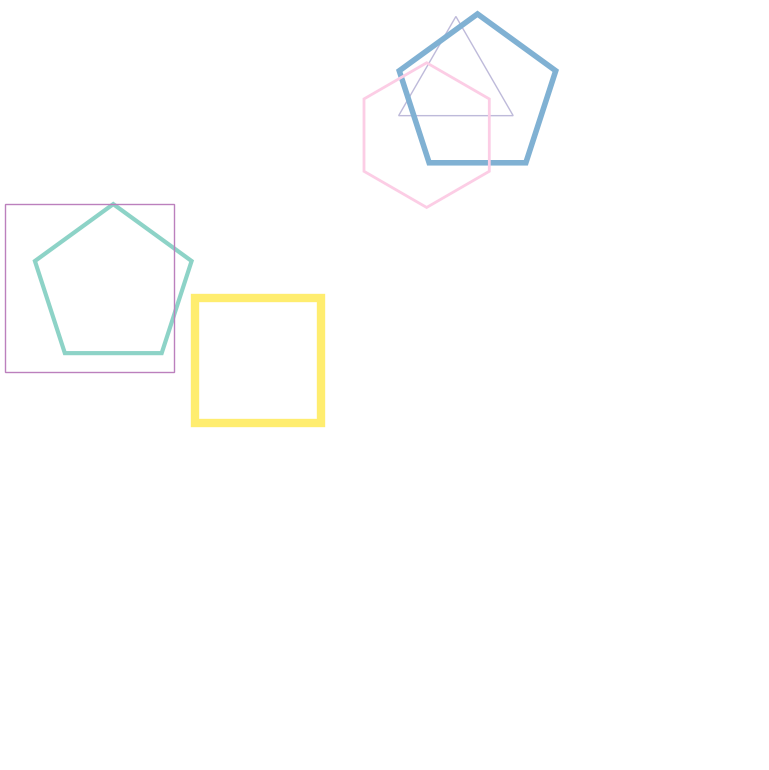[{"shape": "pentagon", "thickness": 1.5, "radius": 0.53, "center": [0.147, 0.628]}, {"shape": "triangle", "thickness": 0.5, "radius": 0.43, "center": [0.592, 0.893]}, {"shape": "pentagon", "thickness": 2, "radius": 0.53, "center": [0.62, 0.875]}, {"shape": "hexagon", "thickness": 1, "radius": 0.47, "center": [0.554, 0.825]}, {"shape": "square", "thickness": 0.5, "radius": 0.55, "center": [0.116, 0.626]}, {"shape": "square", "thickness": 3, "radius": 0.41, "center": [0.335, 0.532]}]